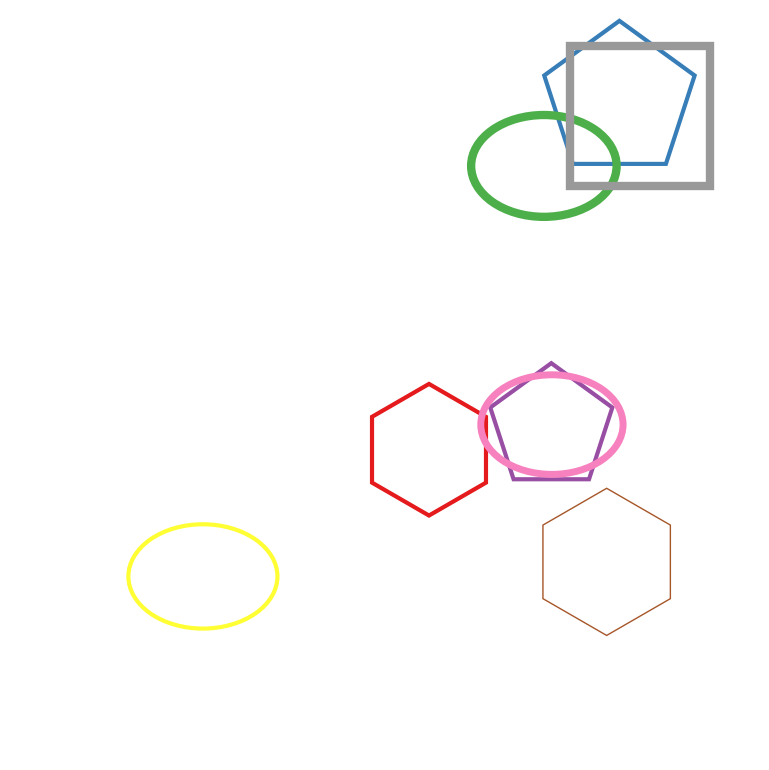[{"shape": "hexagon", "thickness": 1.5, "radius": 0.43, "center": [0.557, 0.416]}, {"shape": "pentagon", "thickness": 1.5, "radius": 0.51, "center": [0.804, 0.87]}, {"shape": "oval", "thickness": 3, "radius": 0.47, "center": [0.706, 0.785]}, {"shape": "pentagon", "thickness": 1.5, "radius": 0.42, "center": [0.716, 0.445]}, {"shape": "oval", "thickness": 1.5, "radius": 0.48, "center": [0.264, 0.251]}, {"shape": "hexagon", "thickness": 0.5, "radius": 0.48, "center": [0.788, 0.27]}, {"shape": "oval", "thickness": 2.5, "radius": 0.46, "center": [0.717, 0.449]}, {"shape": "square", "thickness": 3, "radius": 0.45, "center": [0.832, 0.849]}]